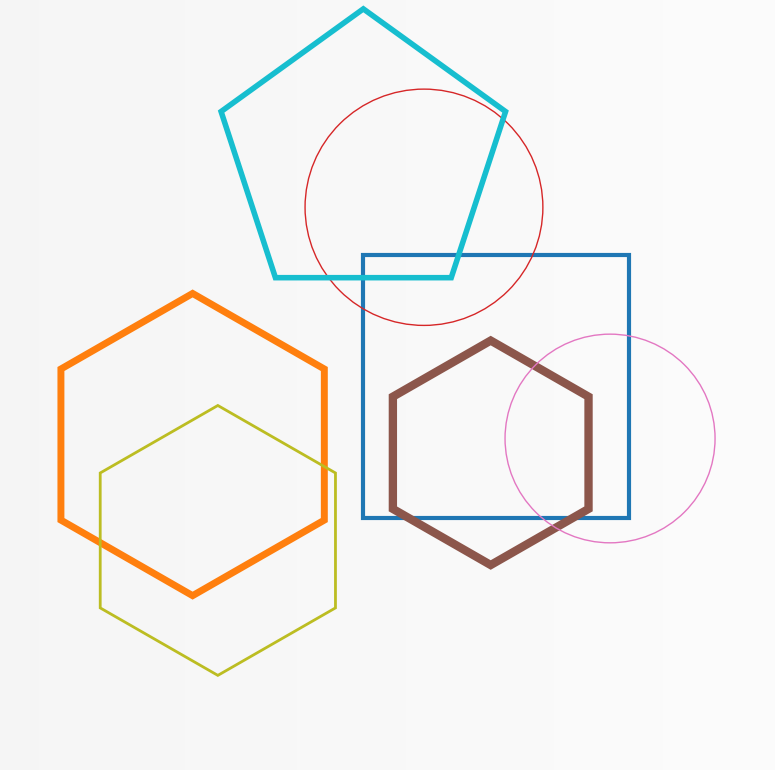[{"shape": "square", "thickness": 1.5, "radius": 0.86, "center": [0.64, 0.498]}, {"shape": "hexagon", "thickness": 2.5, "radius": 0.98, "center": [0.249, 0.423]}, {"shape": "circle", "thickness": 0.5, "radius": 0.77, "center": [0.547, 0.731]}, {"shape": "hexagon", "thickness": 3, "radius": 0.73, "center": [0.633, 0.412]}, {"shape": "circle", "thickness": 0.5, "radius": 0.68, "center": [0.787, 0.431]}, {"shape": "hexagon", "thickness": 1, "radius": 0.88, "center": [0.281, 0.298]}, {"shape": "pentagon", "thickness": 2, "radius": 0.96, "center": [0.469, 0.795]}]